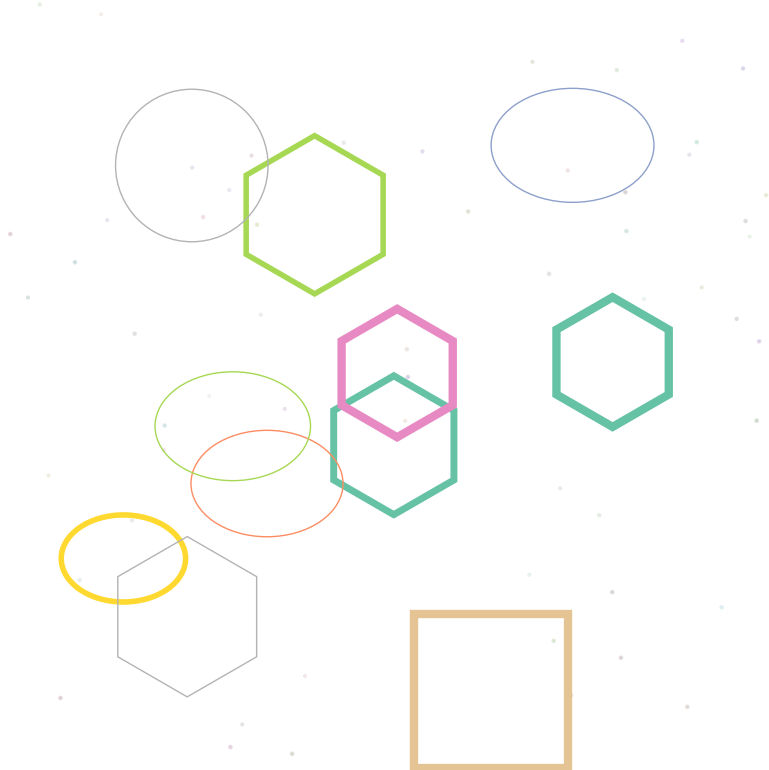[{"shape": "hexagon", "thickness": 3, "radius": 0.42, "center": [0.796, 0.53]}, {"shape": "hexagon", "thickness": 2.5, "radius": 0.45, "center": [0.511, 0.422]}, {"shape": "oval", "thickness": 0.5, "radius": 0.49, "center": [0.347, 0.372]}, {"shape": "oval", "thickness": 0.5, "radius": 0.53, "center": [0.744, 0.811]}, {"shape": "hexagon", "thickness": 3, "radius": 0.42, "center": [0.516, 0.515]}, {"shape": "hexagon", "thickness": 2, "radius": 0.51, "center": [0.409, 0.721]}, {"shape": "oval", "thickness": 0.5, "radius": 0.5, "center": [0.302, 0.446]}, {"shape": "oval", "thickness": 2, "radius": 0.4, "center": [0.16, 0.275]}, {"shape": "square", "thickness": 3, "radius": 0.5, "center": [0.638, 0.102]}, {"shape": "hexagon", "thickness": 0.5, "radius": 0.52, "center": [0.243, 0.199]}, {"shape": "circle", "thickness": 0.5, "radius": 0.5, "center": [0.249, 0.785]}]